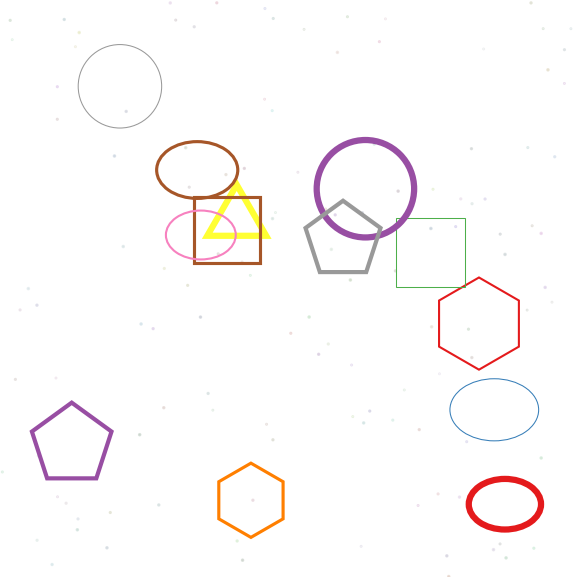[{"shape": "oval", "thickness": 3, "radius": 0.31, "center": [0.874, 0.126]}, {"shape": "hexagon", "thickness": 1, "radius": 0.4, "center": [0.829, 0.439]}, {"shape": "oval", "thickness": 0.5, "radius": 0.38, "center": [0.856, 0.29]}, {"shape": "square", "thickness": 0.5, "radius": 0.3, "center": [0.746, 0.562]}, {"shape": "pentagon", "thickness": 2, "radius": 0.36, "center": [0.124, 0.229]}, {"shape": "circle", "thickness": 3, "radius": 0.42, "center": [0.633, 0.672]}, {"shape": "hexagon", "thickness": 1.5, "radius": 0.32, "center": [0.435, 0.133]}, {"shape": "triangle", "thickness": 3, "radius": 0.29, "center": [0.41, 0.62]}, {"shape": "oval", "thickness": 1.5, "radius": 0.35, "center": [0.341, 0.705]}, {"shape": "square", "thickness": 1.5, "radius": 0.29, "center": [0.393, 0.601]}, {"shape": "oval", "thickness": 1, "radius": 0.3, "center": [0.348, 0.592]}, {"shape": "pentagon", "thickness": 2, "radius": 0.34, "center": [0.594, 0.583]}, {"shape": "circle", "thickness": 0.5, "radius": 0.36, "center": [0.208, 0.85]}]